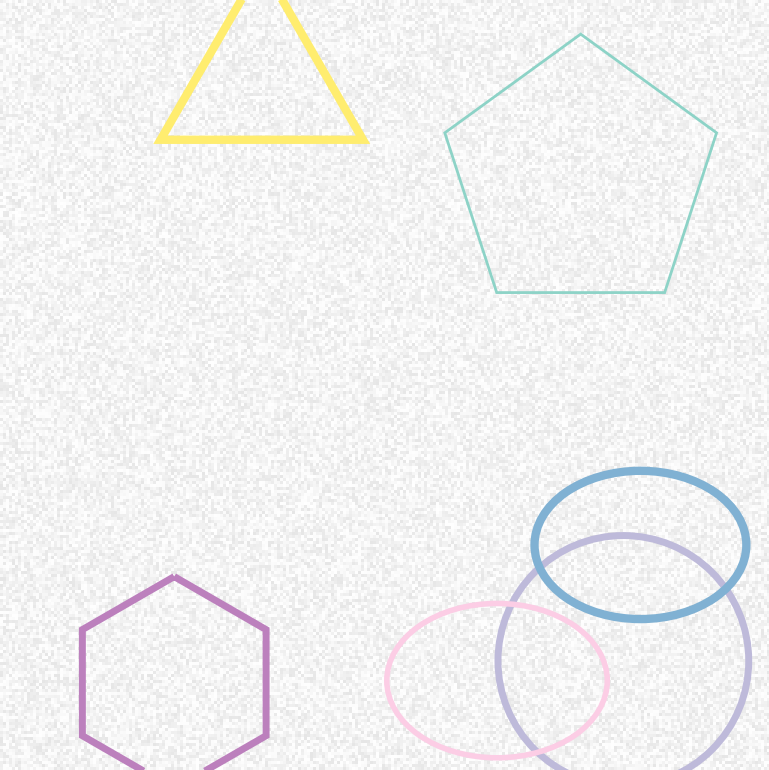[{"shape": "pentagon", "thickness": 1, "radius": 0.93, "center": [0.754, 0.77]}, {"shape": "circle", "thickness": 2.5, "radius": 0.81, "center": [0.81, 0.142]}, {"shape": "oval", "thickness": 3, "radius": 0.69, "center": [0.832, 0.292]}, {"shape": "oval", "thickness": 2, "radius": 0.72, "center": [0.646, 0.116]}, {"shape": "hexagon", "thickness": 2.5, "radius": 0.69, "center": [0.226, 0.113]}, {"shape": "triangle", "thickness": 3, "radius": 0.76, "center": [0.34, 0.894]}]